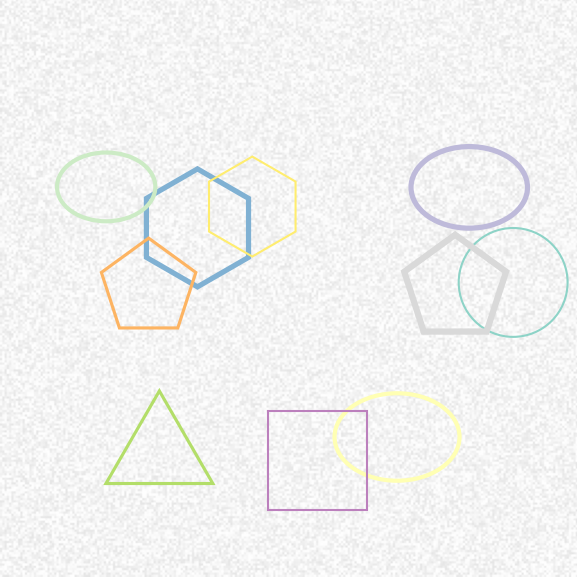[{"shape": "circle", "thickness": 1, "radius": 0.47, "center": [0.889, 0.51]}, {"shape": "oval", "thickness": 2, "radius": 0.54, "center": [0.687, 0.242]}, {"shape": "oval", "thickness": 2.5, "radius": 0.5, "center": [0.813, 0.675]}, {"shape": "hexagon", "thickness": 2.5, "radius": 0.51, "center": [0.342, 0.605]}, {"shape": "pentagon", "thickness": 1.5, "radius": 0.43, "center": [0.257, 0.501]}, {"shape": "triangle", "thickness": 1.5, "radius": 0.53, "center": [0.276, 0.215]}, {"shape": "pentagon", "thickness": 3, "radius": 0.46, "center": [0.788, 0.5]}, {"shape": "square", "thickness": 1, "radius": 0.43, "center": [0.55, 0.202]}, {"shape": "oval", "thickness": 2, "radius": 0.43, "center": [0.184, 0.676]}, {"shape": "hexagon", "thickness": 1, "radius": 0.43, "center": [0.437, 0.641]}]